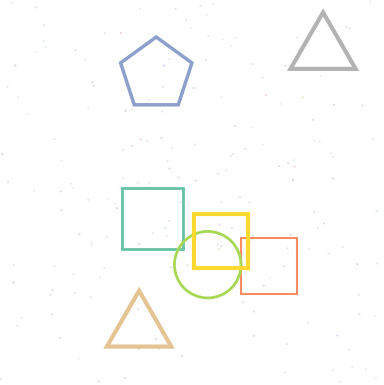[{"shape": "square", "thickness": 2, "radius": 0.4, "center": [0.396, 0.431]}, {"shape": "square", "thickness": 1.5, "radius": 0.36, "center": [0.699, 0.31]}, {"shape": "pentagon", "thickness": 2.5, "radius": 0.49, "center": [0.406, 0.807]}, {"shape": "circle", "thickness": 2, "radius": 0.43, "center": [0.54, 0.313]}, {"shape": "square", "thickness": 3, "radius": 0.35, "center": [0.574, 0.374]}, {"shape": "triangle", "thickness": 3, "radius": 0.48, "center": [0.361, 0.148]}, {"shape": "triangle", "thickness": 3, "radius": 0.49, "center": [0.839, 0.87]}]